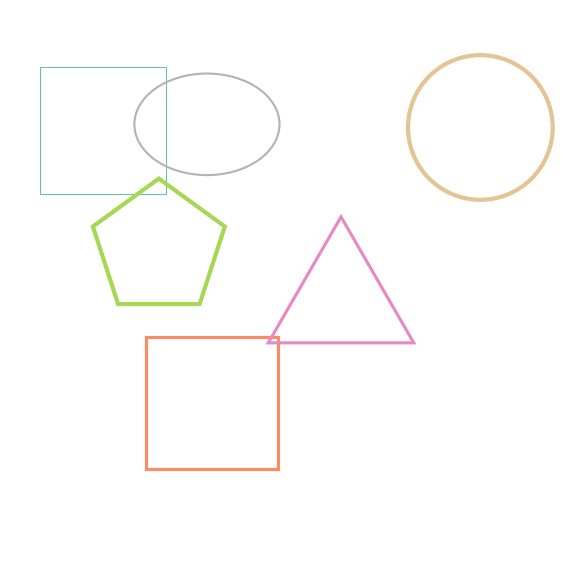[{"shape": "square", "thickness": 0.5, "radius": 0.55, "center": [0.178, 0.773]}, {"shape": "square", "thickness": 1.5, "radius": 0.57, "center": [0.367, 0.301]}, {"shape": "triangle", "thickness": 1.5, "radius": 0.73, "center": [0.591, 0.478]}, {"shape": "pentagon", "thickness": 2, "radius": 0.6, "center": [0.275, 0.57]}, {"shape": "circle", "thickness": 2, "radius": 0.63, "center": [0.832, 0.778]}, {"shape": "oval", "thickness": 1, "radius": 0.63, "center": [0.358, 0.784]}]